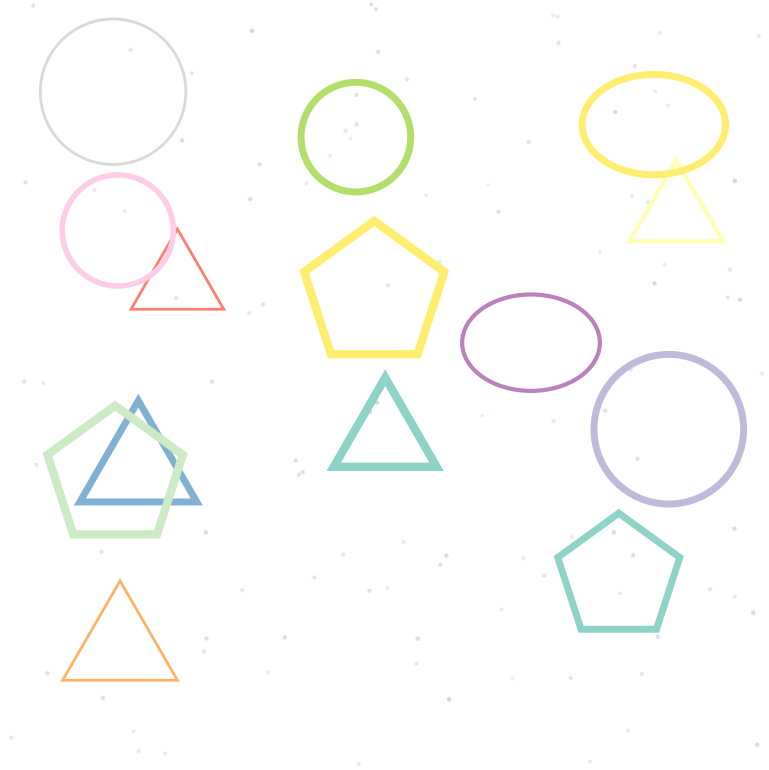[{"shape": "triangle", "thickness": 3, "radius": 0.39, "center": [0.5, 0.432]}, {"shape": "pentagon", "thickness": 2.5, "radius": 0.42, "center": [0.804, 0.25]}, {"shape": "triangle", "thickness": 1.5, "radius": 0.35, "center": [0.878, 0.722]}, {"shape": "circle", "thickness": 2.5, "radius": 0.49, "center": [0.869, 0.443]}, {"shape": "triangle", "thickness": 1, "radius": 0.35, "center": [0.23, 0.633]}, {"shape": "triangle", "thickness": 2.5, "radius": 0.44, "center": [0.18, 0.392]}, {"shape": "triangle", "thickness": 1, "radius": 0.43, "center": [0.156, 0.16]}, {"shape": "circle", "thickness": 2.5, "radius": 0.36, "center": [0.462, 0.822]}, {"shape": "circle", "thickness": 2, "radius": 0.36, "center": [0.153, 0.701]}, {"shape": "circle", "thickness": 1, "radius": 0.47, "center": [0.147, 0.881]}, {"shape": "oval", "thickness": 1.5, "radius": 0.45, "center": [0.69, 0.555]}, {"shape": "pentagon", "thickness": 3, "radius": 0.46, "center": [0.15, 0.381]}, {"shape": "oval", "thickness": 2.5, "radius": 0.47, "center": [0.849, 0.838]}, {"shape": "pentagon", "thickness": 3, "radius": 0.48, "center": [0.486, 0.617]}]